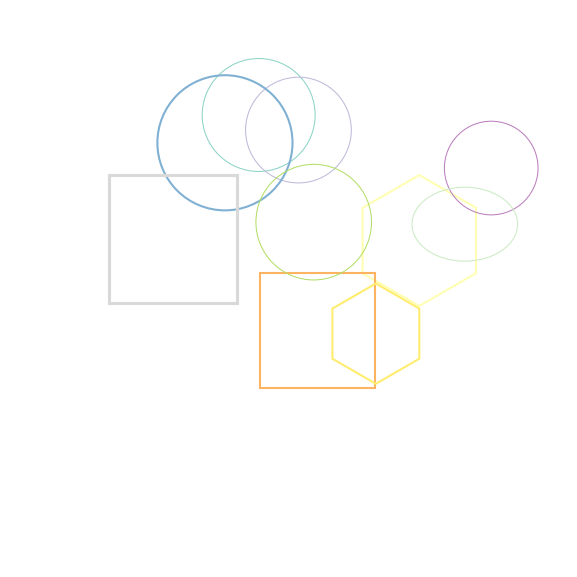[{"shape": "circle", "thickness": 0.5, "radius": 0.49, "center": [0.448, 0.8]}, {"shape": "hexagon", "thickness": 1, "radius": 0.57, "center": [0.726, 0.583]}, {"shape": "circle", "thickness": 0.5, "radius": 0.46, "center": [0.517, 0.774]}, {"shape": "circle", "thickness": 1, "radius": 0.59, "center": [0.39, 0.752]}, {"shape": "square", "thickness": 1, "radius": 0.5, "center": [0.55, 0.427]}, {"shape": "circle", "thickness": 0.5, "radius": 0.5, "center": [0.543, 0.614]}, {"shape": "square", "thickness": 1.5, "radius": 0.56, "center": [0.3, 0.585]}, {"shape": "circle", "thickness": 0.5, "radius": 0.41, "center": [0.851, 0.708]}, {"shape": "oval", "thickness": 0.5, "radius": 0.46, "center": [0.805, 0.611]}, {"shape": "hexagon", "thickness": 1, "radius": 0.43, "center": [0.651, 0.421]}]